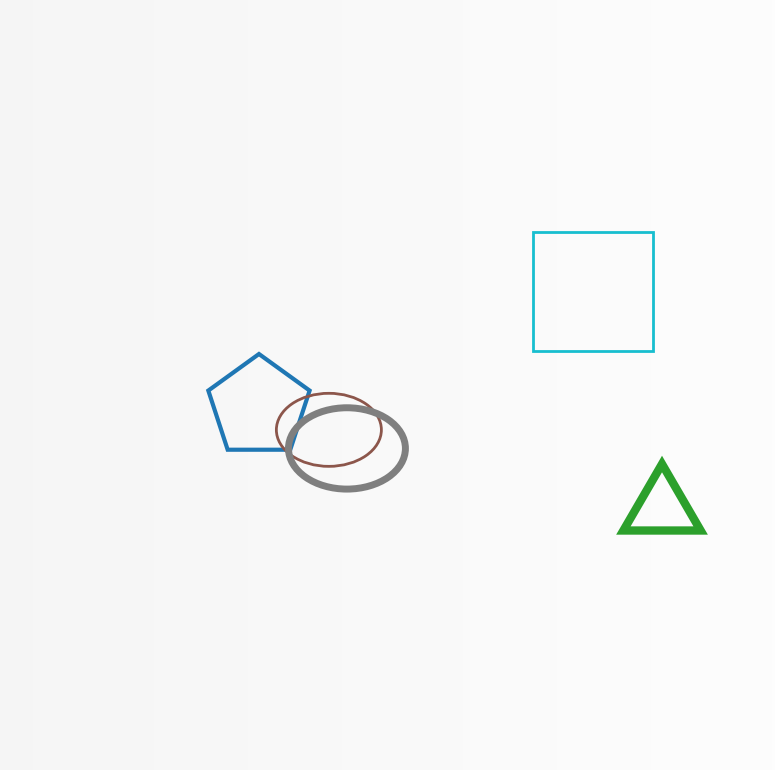[{"shape": "pentagon", "thickness": 1.5, "radius": 0.34, "center": [0.334, 0.472]}, {"shape": "triangle", "thickness": 3, "radius": 0.29, "center": [0.854, 0.34]}, {"shape": "oval", "thickness": 1, "radius": 0.34, "center": [0.424, 0.442]}, {"shape": "oval", "thickness": 2.5, "radius": 0.38, "center": [0.448, 0.418]}, {"shape": "square", "thickness": 1, "radius": 0.39, "center": [0.765, 0.622]}]